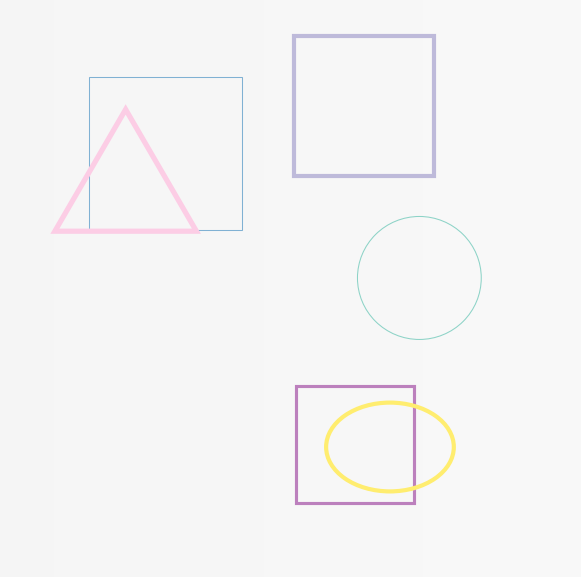[{"shape": "circle", "thickness": 0.5, "radius": 0.53, "center": [0.721, 0.518]}, {"shape": "square", "thickness": 2, "radius": 0.6, "center": [0.626, 0.815]}, {"shape": "square", "thickness": 0.5, "radius": 0.66, "center": [0.285, 0.733]}, {"shape": "triangle", "thickness": 2.5, "radius": 0.7, "center": [0.216, 0.669]}, {"shape": "square", "thickness": 1.5, "radius": 0.51, "center": [0.611, 0.229]}, {"shape": "oval", "thickness": 2, "radius": 0.55, "center": [0.671, 0.225]}]